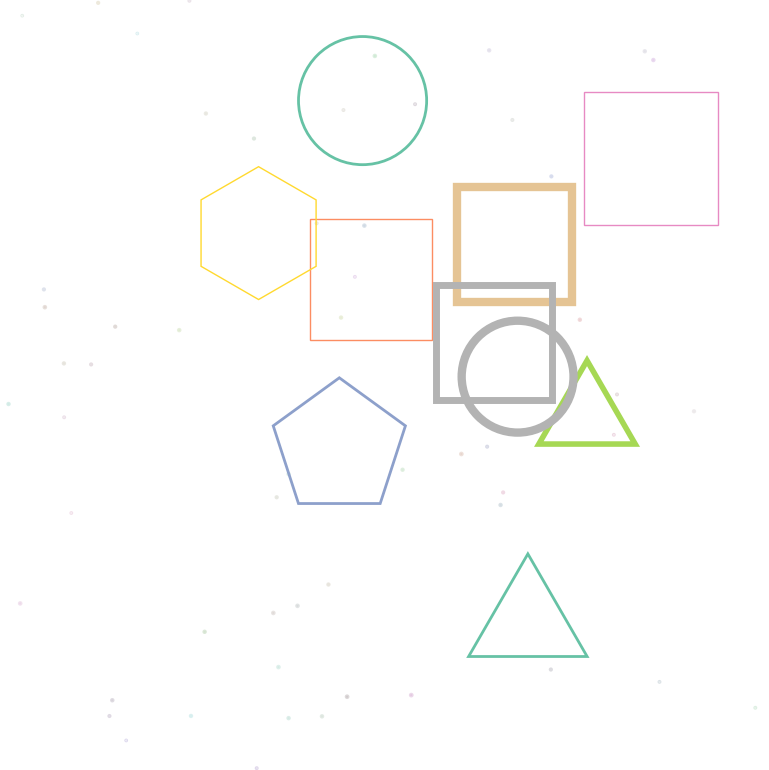[{"shape": "triangle", "thickness": 1, "radius": 0.44, "center": [0.686, 0.192]}, {"shape": "circle", "thickness": 1, "radius": 0.42, "center": [0.471, 0.869]}, {"shape": "square", "thickness": 0.5, "radius": 0.39, "center": [0.482, 0.637]}, {"shape": "pentagon", "thickness": 1, "radius": 0.45, "center": [0.441, 0.419]}, {"shape": "square", "thickness": 0.5, "radius": 0.43, "center": [0.845, 0.794]}, {"shape": "triangle", "thickness": 2, "radius": 0.36, "center": [0.762, 0.459]}, {"shape": "hexagon", "thickness": 0.5, "radius": 0.43, "center": [0.336, 0.697]}, {"shape": "square", "thickness": 3, "radius": 0.38, "center": [0.668, 0.683]}, {"shape": "circle", "thickness": 3, "radius": 0.36, "center": [0.672, 0.511]}, {"shape": "square", "thickness": 2.5, "radius": 0.37, "center": [0.641, 0.555]}]